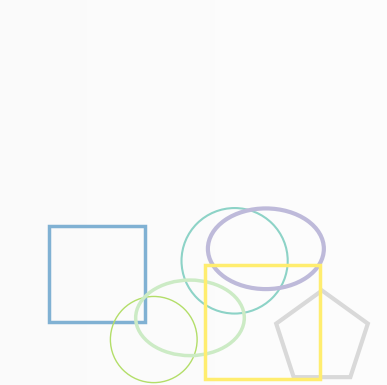[{"shape": "circle", "thickness": 1.5, "radius": 0.69, "center": [0.605, 0.323]}, {"shape": "oval", "thickness": 3, "radius": 0.75, "center": [0.686, 0.354]}, {"shape": "square", "thickness": 2.5, "radius": 0.62, "center": [0.251, 0.288]}, {"shape": "circle", "thickness": 1, "radius": 0.56, "center": [0.397, 0.118]}, {"shape": "pentagon", "thickness": 3, "radius": 0.62, "center": [0.831, 0.121]}, {"shape": "oval", "thickness": 2.5, "radius": 0.7, "center": [0.49, 0.174]}, {"shape": "square", "thickness": 2.5, "radius": 0.74, "center": [0.678, 0.164]}]